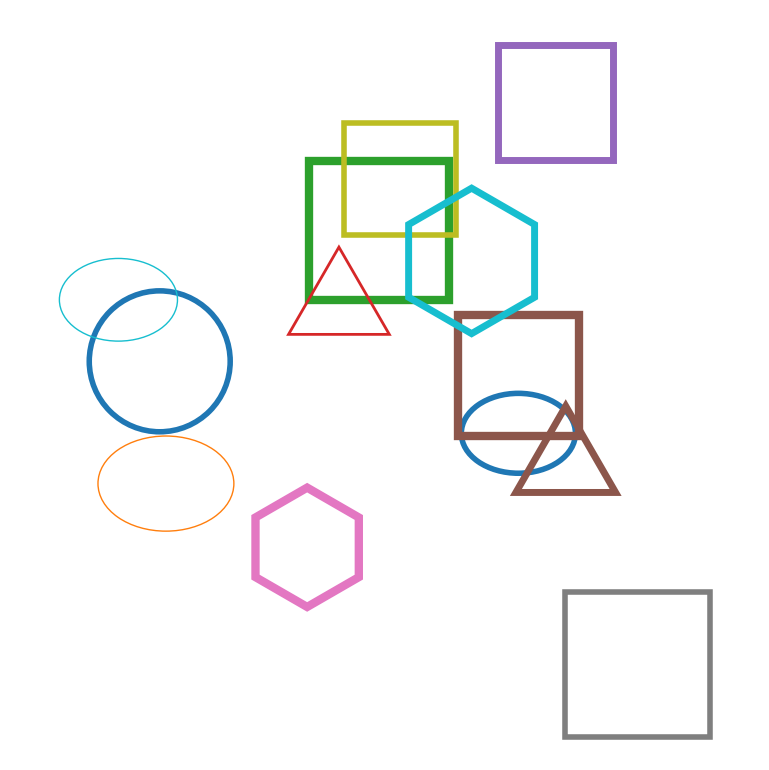[{"shape": "circle", "thickness": 2, "radius": 0.46, "center": [0.207, 0.531]}, {"shape": "oval", "thickness": 2, "radius": 0.37, "center": [0.673, 0.437]}, {"shape": "oval", "thickness": 0.5, "radius": 0.44, "center": [0.215, 0.372]}, {"shape": "square", "thickness": 3, "radius": 0.45, "center": [0.492, 0.701]}, {"shape": "triangle", "thickness": 1, "radius": 0.38, "center": [0.44, 0.604]}, {"shape": "square", "thickness": 2.5, "radius": 0.37, "center": [0.722, 0.867]}, {"shape": "square", "thickness": 3, "radius": 0.39, "center": [0.674, 0.513]}, {"shape": "triangle", "thickness": 2.5, "radius": 0.37, "center": [0.735, 0.398]}, {"shape": "hexagon", "thickness": 3, "radius": 0.39, "center": [0.399, 0.289]}, {"shape": "square", "thickness": 2, "radius": 0.47, "center": [0.828, 0.137]}, {"shape": "square", "thickness": 2, "radius": 0.36, "center": [0.519, 0.767]}, {"shape": "oval", "thickness": 0.5, "radius": 0.38, "center": [0.154, 0.611]}, {"shape": "hexagon", "thickness": 2.5, "radius": 0.47, "center": [0.612, 0.661]}]